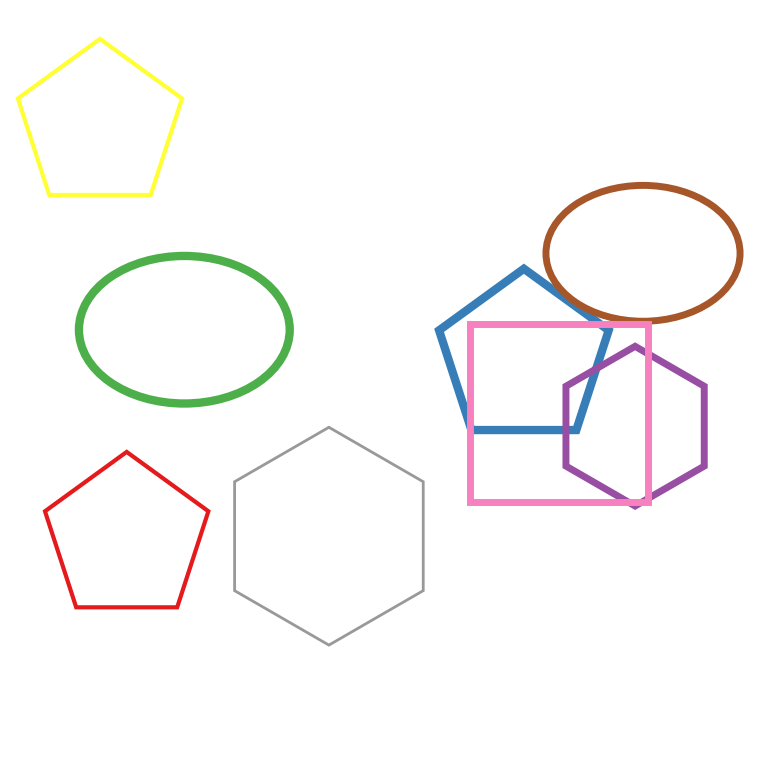[{"shape": "pentagon", "thickness": 1.5, "radius": 0.56, "center": [0.165, 0.302]}, {"shape": "pentagon", "thickness": 3, "radius": 0.58, "center": [0.68, 0.535]}, {"shape": "oval", "thickness": 3, "radius": 0.68, "center": [0.239, 0.572]}, {"shape": "hexagon", "thickness": 2.5, "radius": 0.52, "center": [0.825, 0.447]}, {"shape": "pentagon", "thickness": 1.5, "radius": 0.56, "center": [0.13, 0.837]}, {"shape": "oval", "thickness": 2.5, "radius": 0.63, "center": [0.835, 0.671]}, {"shape": "square", "thickness": 2.5, "radius": 0.58, "center": [0.726, 0.464]}, {"shape": "hexagon", "thickness": 1, "radius": 0.71, "center": [0.427, 0.304]}]